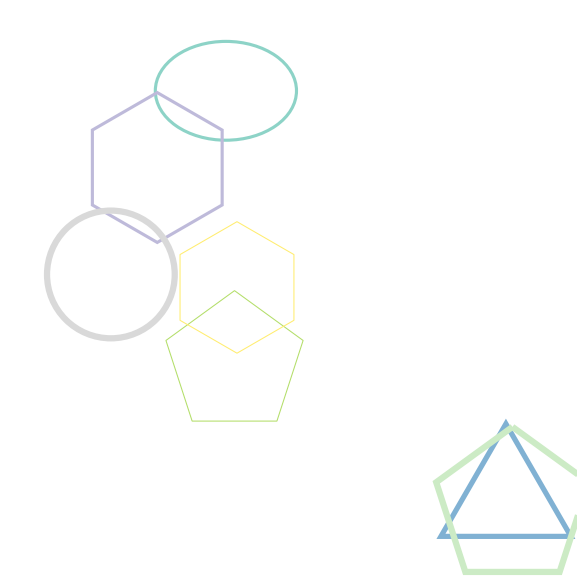[{"shape": "oval", "thickness": 1.5, "radius": 0.61, "center": [0.391, 0.842]}, {"shape": "hexagon", "thickness": 1.5, "radius": 0.65, "center": [0.272, 0.709]}, {"shape": "triangle", "thickness": 2.5, "radius": 0.65, "center": [0.876, 0.135]}, {"shape": "pentagon", "thickness": 0.5, "radius": 0.62, "center": [0.406, 0.371]}, {"shape": "circle", "thickness": 3, "radius": 0.55, "center": [0.192, 0.524]}, {"shape": "pentagon", "thickness": 3, "radius": 0.69, "center": [0.887, 0.121]}, {"shape": "hexagon", "thickness": 0.5, "radius": 0.57, "center": [0.41, 0.501]}]